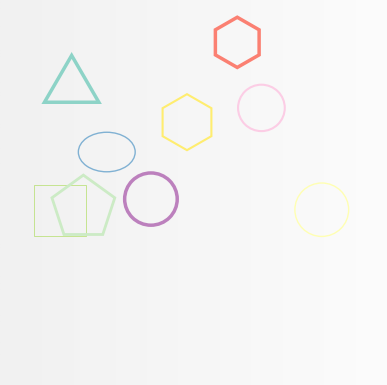[{"shape": "triangle", "thickness": 2.5, "radius": 0.41, "center": [0.185, 0.775]}, {"shape": "circle", "thickness": 1, "radius": 0.35, "center": [0.83, 0.455]}, {"shape": "hexagon", "thickness": 2.5, "radius": 0.33, "center": [0.612, 0.89]}, {"shape": "oval", "thickness": 1, "radius": 0.37, "center": [0.276, 0.605]}, {"shape": "square", "thickness": 0.5, "radius": 0.33, "center": [0.154, 0.454]}, {"shape": "circle", "thickness": 1.5, "radius": 0.3, "center": [0.675, 0.72]}, {"shape": "circle", "thickness": 2.5, "radius": 0.34, "center": [0.39, 0.483]}, {"shape": "pentagon", "thickness": 2, "radius": 0.43, "center": [0.215, 0.46]}, {"shape": "hexagon", "thickness": 1.5, "radius": 0.36, "center": [0.483, 0.683]}]